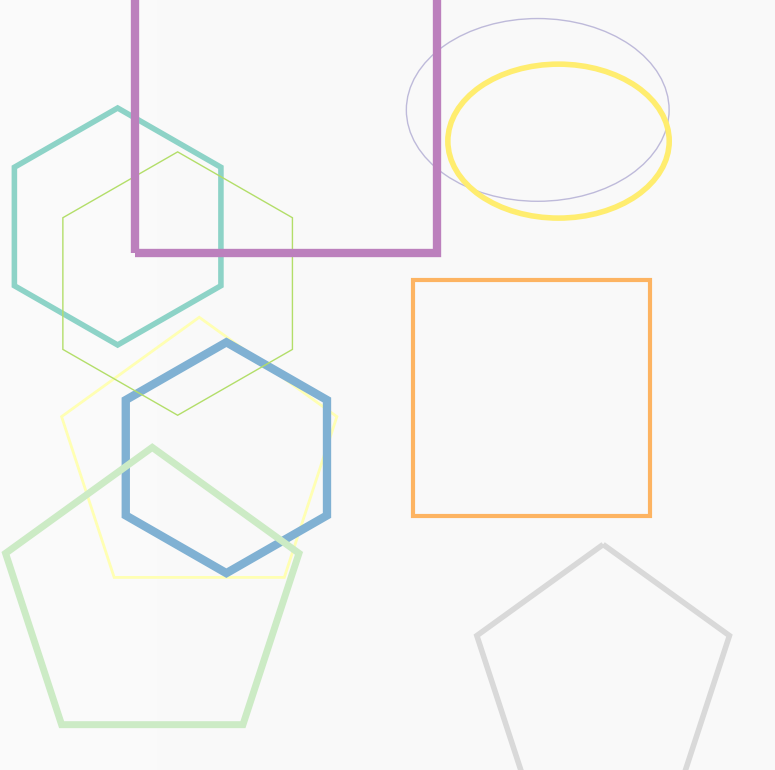[{"shape": "hexagon", "thickness": 2, "radius": 0.77, "center": [0.152, 0.706]}, {"shape": "pentagon", "thickness": 1, "radius": 0.93, "center": [0.257, 0.401]}, {"shape": "oval", "thickness": 0.5, "radius": 0.85, "center": [0.694, 0.857]}, {"shape": "hexagon", "thickness": 3, "radius": 0.75, "center": [0.292, 0.406]}, {"shape": "square", "thickness": 1.5, "radius": 0.77, "center": [0.686, 0.483]}, {"shape": "hexagon", "thickness": 0.5, "radius": 0.86, "center": [0.229, 0.632]}, {"shape": "pentagon", "thickness": 2, "radius": 0.86, "center": [0.778, 0.122]}, {"shape": "square", "thickness": 3, "radius": 0.97, "center": [0.369, 0.866]}, {"shape": "pentagon", "thickness": 2.5, "radius": 1.0, "center": [0.196, 0.22]}, {"shape": "oval", "thickness": 2, "radius": 0.71, "center": [0.721, 0.817]}]